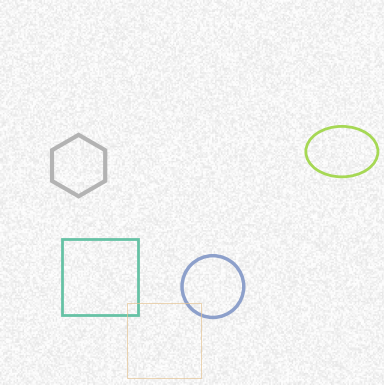[{"shape": "square", "thickness": 2, "radius": 0.49, "center": [0.259, 0.28]}, {"shape": "circle", "thickness": 2.5, "radius": 0.4, "center": [0.553, 0.256]}, {"shape": "oval", "thickness": 2, "radius": 0.47, "center": [0.888, 0.606]}, {"shape": "square", "thickness": 0.5, "radius": 0.48, "center": [0.426, 0.115]}, {"shape": "hexagon", "thickness": 3, "radius": 0.4, "center": [0.204, 0.57]}]